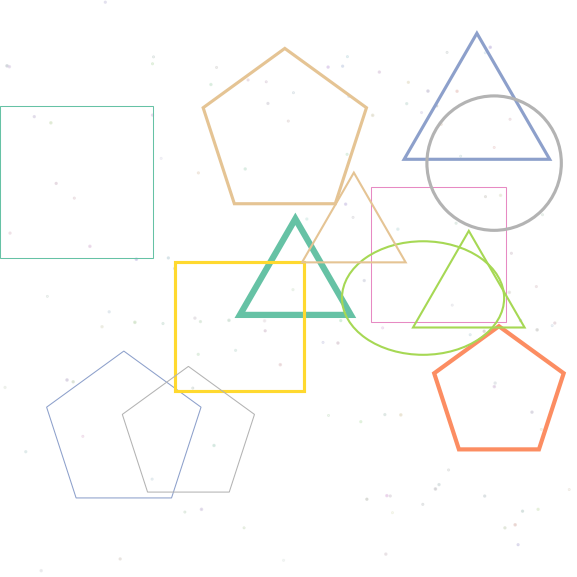[{"shape": "square", "thickness": 0.5, "radius": 0.66, "center": [0.132, 0.684]}, {"shape": "triangle", "thickness": 3, "radius": 0.55, "center": [0.511, 0.509]}, {"shape": "pentagon", "thickness": 2, "radius": 0.59, "center": [0.864, 0.316]}, {"shape": "triangle", "thickness": 1.5, "radius": 0.73, "center": [0.826, 0.796]}, {"shape": "pentagon", "thickness": 0.5, "radius": 0.7, "center": [0.214, 0.251]}, {"shape": "square", "thickness": 0.5, "radius": 0.58, "center": [0.76, 0.559]}, {"shape": "oval", "thickness": 1, "radius": 0.7, "center": [0.733, 0.483]}, {"shape": "triangle", "thickness": 1, "radius": 0.56, "center": [0.812, 0.488]}, {"shape": "square", "thickness": 1.5, "radius": 0.56, "center": [0.414, 0.433]}, {"shape": "triangle", "thickness": 1, "radius": 0.52, "center": [0.613, 0.597]}, {"shape": "pentagon", "thickness": 1.5, "radius": 0.74, "center": [0.493, 0.767]}, {"shape": "pentagon", "thickness": 0.5, "radius": 0.6, "center": [0.326, 0.244]}, {"shape": "circle", "thickness": 1.5, "radius": 0.58, "center": [0.856, 0.717]}]